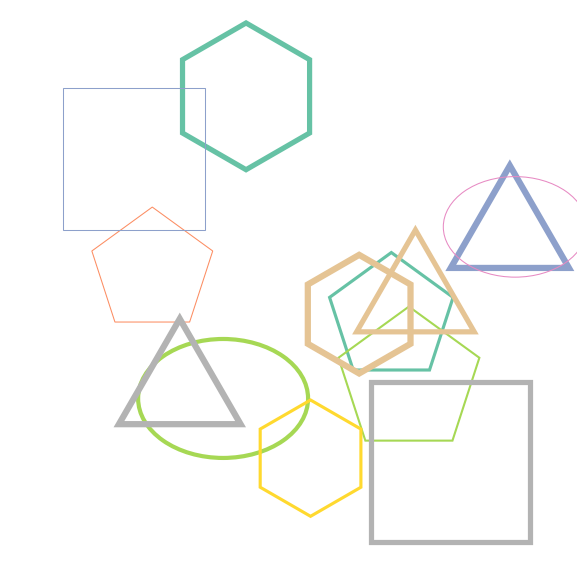[{"shape": "pentagon", "thickness": 1.5, "radius": 0.56, "center": [0.678, 0.449]}, {"shape": "hexagon", "thickness": 2.5, "radius": 0.64, "center": [0.426, 0.832]}, {"shape": "pentagon", "thickness": 0.5, "radius": 0.55, "center": [0.264, 0.531]}, {"shape": "square", "thickness": 0.5, "radius": 0.61, "center": [0.232, 0.724]}, {"shape": "triangle", "thickness": 3, "radius": 0.59, "center": [0.883, 0.594]}, {"shape": "oval", "thickness": 0.5, "radius": 0.62, "center": [0.892, 0.606]}, {"shape": "oval", "thickness": 2, "radius": 0.74, "center": [0.386, 0.309]}, {"shape": "pentagon", "thickness": 1, "radius": 0.64, "center": [0.708, 0.34]}, {"shape": "hexagon", "thickness": 1.5, "radius": 0.5, "center": [0.538, 0.206]}, {"shape": "triangle", "thickness": 2.5, "radius": 0.59, "center": [0.719, 0.483]}, {"shape": "hexagon", "thickness": 3, "radius": 0.51, "center": [0.622, 0.455]}, {"shape": "triangle", "thickness": 3, "radius": 0.61, "center": [0.311, 0.325]}, {"shape": "square", "thickness": 2.5, "radius": 0.69, "center": [0.78, 0.199]}]